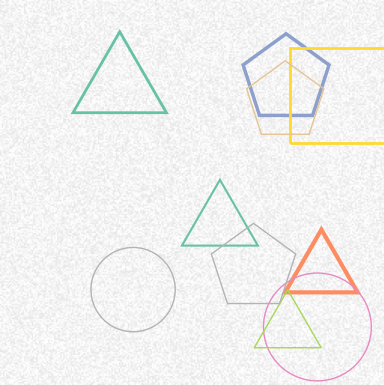[{"shape": "triangle", "thickness": 2, "radius": 0.7, "center": [0.311, 0.777]}, {"shape": "triangle", "thickness": 1.5, "radius": 0.57, "center": [0.571, 0.419]}, {"shape": "triangle", "thickness": 3, "radius": 0.54, "center": [0.835, 0.295]}, {"shape": "pentagon", "thickness": 2.5, "radius": 0.59, "center": [0.743, 0.795]}, {"shape": "circle", "thickness": 1, "radius": 0.7, "center": [0.824, 0.151]}, {"shape": "triangle", "thickness": 1, "radius": 0.5, "center": [0.747, 0.147]}, {"shape": "square", "thickness": 2, "radius": 0.62, "center": [0.877, 0.752]}, {"shape": "pentagon", "thickness": 1, "radius": 0.53, "center": [0.741, 0.737]}, {"shape": "circle", "thickness": 1, "radius": 0.55, "center": [0.346, 0.248]}, {"shape": "pentagon", "thickness": 1, "radius": 0.58, "center": [0.658, 0.305]}]